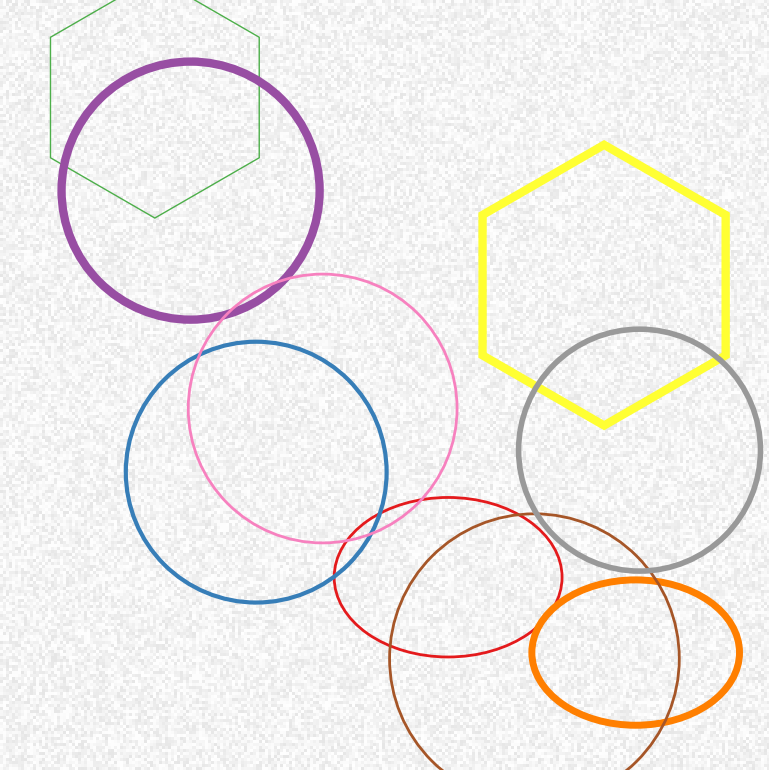[{"shape": "oval", "thickness": 1, "radius": 0.74, "center": [0.582, 0.25]}, {"shape": "circle", "thickness": 1.5, "radius": 0.85, "center": [0.333, 0.387]}, {"shape": "hexagon", "thickness": 0.5, "radius": 0.78, "center": [0.201, 0.873]}, {"shape": "circle", "thickness": 3, "radius": 0.84, "center": [0.248, 0.752]}, {"shape": "oval", "thickness": 2.5, "radius": 0.67, "center": [0.826, 0.153]}, {"shape": "hexagon", "thickness": 3, "radius": 0.91, "center": [0.785, 0.63]}, {"shape": "circle", "thickness": 1, "radius": 0.94, "center": [0.694, 0.145]}, {"shape": "circle", "thickness": 1, "radius": 0.87, "center": [0.419, 0.469]}, {"shape": "circle", "thickness": 2, "radius": 0.79, "center": [0.831, 0.415]}]